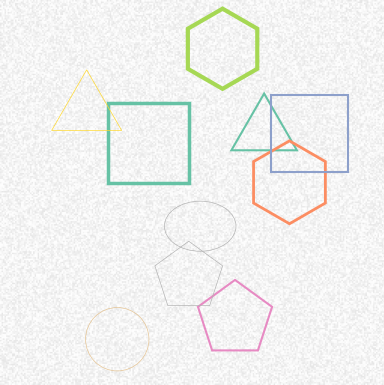[{"shape": "triangle", "thickness": 1.5, "radius": 0.49, "center": [0.686, 0.659]}, {"shape": "square", "thickness": 2.5, "radius": 0.52, "center": [0.385, 0.629]}, {"shape": "hexagon", "thickness": 2, "radius": 0.54, "center": [0.752, 0.526]}, {"shape": "square", "thickness": 1.5, "radius": 0.49, "center": [0.804, 0.653]}, {"shape": "pentagon", "thickness": 1.5, "radius": 0.51, "center": [0.61, 0.172]}, {"shape": "hexagon", "thickness": 3, "radius": 0.52, "center": [0.578, 0.873]}, {"shape": "triangle", "thickness": 0.5, "radius": 0.52, "center": [0.225, 0.714]}, {"shape": "circle", "thickness": 0.5, "radius": 0.41, "center": [0.305, 0.119]}, {"shape": "oval", "thickness": 0.5, "radius": 0.46, "center": [0.52, 0.412]}, {"shape": "pentagon", "thickness": 0.5, "radius": 0.46, "center": [0.49, 0.281]}]